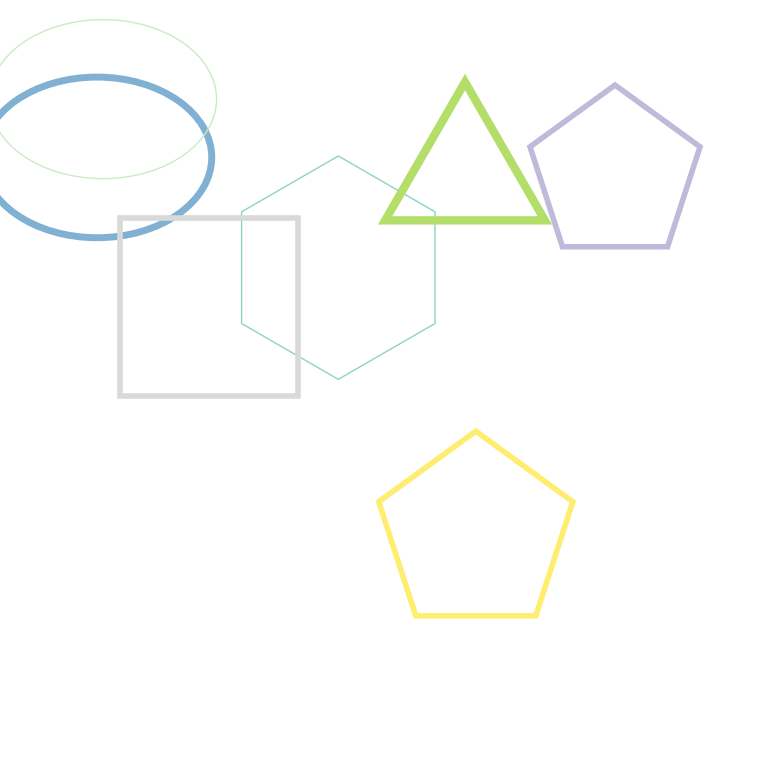[{"shape": "hexagon", "thickness": 0.5, "radius": 0.73, "center": [0.439, 0.652]}, {"shape": "pentagon", "thickness": 2, "radius": 0.58, "center": [0.799, 0.773]}, {"shape": "oval", "thickness": 2.5, "radius": 0.75, "center": [0.126, 0.796]}, {"shape": "triangle", "thickness": 3, "radius": 0.6, "center": [0.604, 0.774]}, {"shape": "square", "thickness": 2, "radius": 0.58, "center": [0.271, 0.601]}, {"shape": "oval", "thickness": 0.5, "radius": 0.74, "center": [0.134, 0.871]}, {"shape": "pentagon", "thickness": 2, "radius": 0.66, "center": [0.618, 0.307]}]